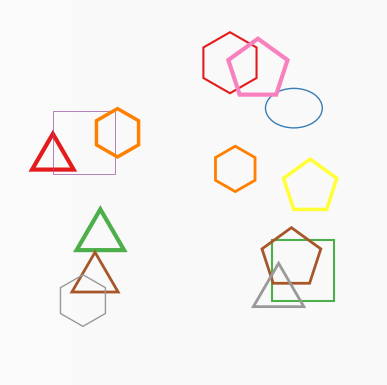[{"shape": "hexagon", "thickness": 1.5, "radius": 0.4, "center": [0.593, 0.837]}, {"shape": "triangle", "thickness": 3, "radius": 0.31, "center": [0.136, 0.59]}, {"shape": "oval", "thickness": 1, "radius": 0.37, "center": [0.758, 0.719]}, {"shape": "triangle", "thickness": 3, "radius": 0.35, "center": [0.259, 0.386]}, {"shape": "square", "thickness": 1.5, "radius": 0.4, "center": [0.782, 0.297]}, {"shape": "square", "thickness": 0.5, "radius": 0.4, "center": [0.217, 0.63]}, {"shape": "hexagon", "thickness": 2.5, "radius": 0.31, "center": [0.303, 0.655]}, {"shape": "hexagon", "thickness": 2, "radius": 0.29, "center": [0.607, 0.561]}, {"shape": "pentagon", "thickness": 2.5, "radius": 0.36, "center": [0.801, 0.514]}, {"shape": "triangle", "thickness": 2, "radius": 0.34, "center": [0.245, 0.276]}, {"shape": "pentagon", "thickness": 2, "radius": 0.4, "center": [0.752, 0.329]}, {"shape": "pentagon", "thickness": 3, "radius": 0.4, "center": [0.666, 0.819]}, {"shape": "triangle", "thickness": 2, "radius": 0.38, "center": [0.719, 0.241]}, {"shape": "hexagon", "thickness": 1, "radius": 0.33, "center": [0.214, 0.219]}]